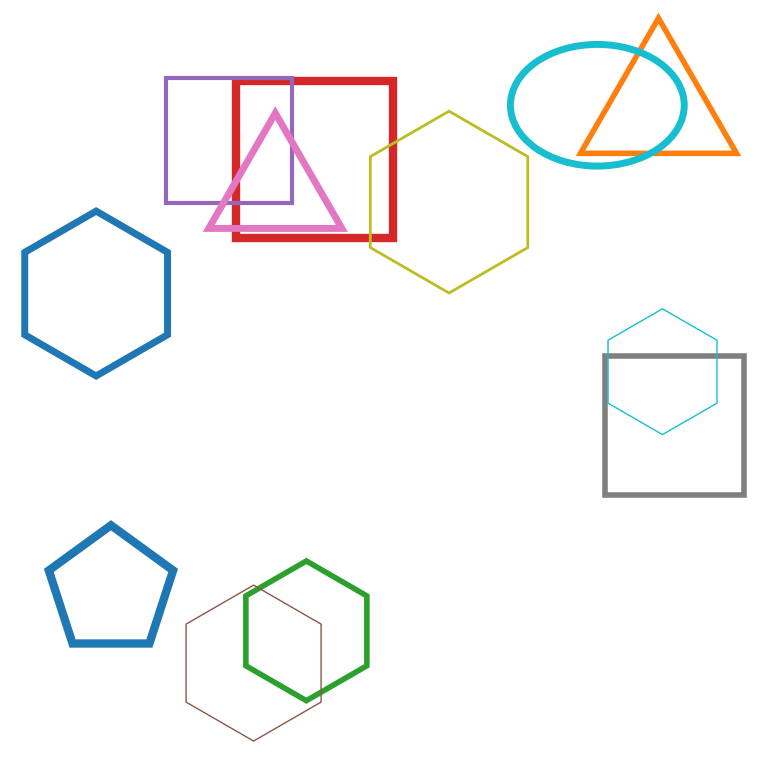[{"shape": "hexagon", "thickness": 2.5, "radius": 0.54, "center": [0.125, 0.619]}, {"shape": "pentagon", "thickness": 3, "radius": 0.42, "center": [0.144, 0.233]}, {"shape": "triangle", "thickness": 2, "radius": 0.59, "center": [0.855, 0.859]}, {"shape": "hexagon", "thickness": 2, "radius": 0.45, "center": [0.398, 0.181]}, {"shape": "square", "thickness": 3, "radius": 0.51, "center": [0.408, 0.793]}, {"shape": "square", "thickness": 1.5, "radius": 0.41, "center": [0.297, 0.818]}, {"shape": "hexagon", "thickness": 0.5, "radius": 0.51, "center": [0.329, 0.139]}, {"shape": "triangle", "thickness": 2.5, "radius": 0.5, "center": [0.358, 0.753]}, {"shape": "square", "thickness": 2, "radius": 0.45, "center": [0.876, 0.448]}, {"shape": "hexagon", "thickness": 1, "radius": 0.59, "center": [0.583, 0.738]}, {"shape": "hexagon", "thickness": 0.5, "radius": 0.41, "center": [0.86, 0.517]}, {"shape": "oval", "thickness": 2.5, "radius": 0.56, "center": [0.776, 0.863]}]